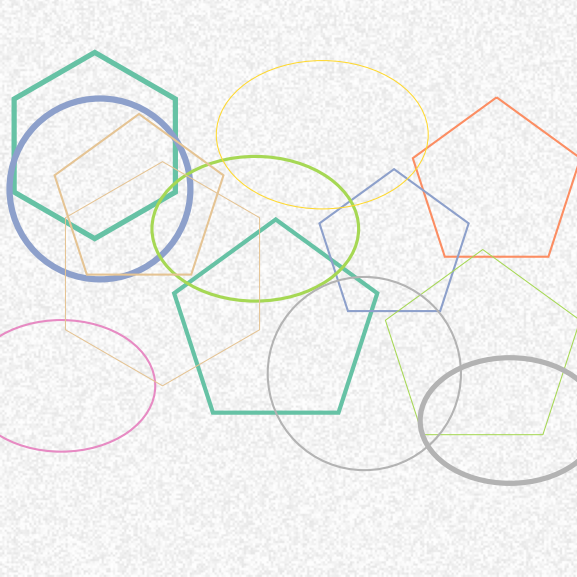[{"shape": "pentagon", "thickness": 2, "radius": 0.92, "center": [0.477, 0.434]}, {"shape": "hexagon", "thickness": 2.5, "radius": 0.81, "center": [0.164, 0.747]}, {"shape": "pentagon", "thickness": 1, "radius": 0.76, "center": [0.86, 0.678]}, {"shape": "circle", "thickness": 3, "radius": 0.78, "center": [0.173, 0.672]}, {"shape": "pentagon", "thickness": 1, "radius": 0.68, "center": [0.682, 0.57]}, {"shape": "oval", "thickness": 1, "radius": 0.81, "center": [0.106, 0.331]}, {"shape": "pentagon", "thickness": 0.5, "radius": 0.89, "center": [0.836, 0.39]}, {"shape": "oval", "thickness": 1.5, "radius": 0.89, "center": [0.442, 0.603]}, {"shape": "oval", "thickness": 0.5, "radius": 0.92, "center": [0.558, 0.766]}, {"shape": "pentagon", "thickness": 1, "radius": 0.77, "center": [0.241, 0.648]}, {"shape": "hexagon", "thickness": 0.5, "radius": 0.97, "center": [0.281, 0.525]}, {"shape": "oval", "thickness": 2.5, "radius": 0.78, "center": [0.883, 0.271]}, {"shape": "circle", "thickness": 1, "radius": 0.84, "center": [0.631, 0.352]}]